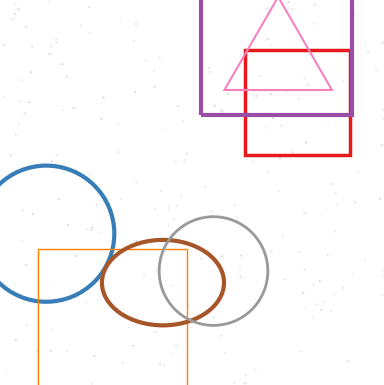[{"shape": "square", "thickness": 2.5, "radius": 0.68, "center": [0.773, 0.734]}, {"shape": "circle", "thickness": 3, "radius": 0.88, "center": [0.12, 0.393]}, {"shape": "square", "thickness": 3, "radius": 0.98, "center": [0.718, 0.898]}, {"shape": "square", "thickness": 1, "radius": 0.97, "center": [0.292, 0.16]}, {"shape": "oval", "thickness": 3, "radius": 0.79, "center": [0.423, 0.266]}, {"shape": "triangle", "thickness": 1.5, "radius": 0.81, "center": [0.723, 0.847]}, {"shape": "circle", "thickness": 2, "radius": 0.71, "center": [0.555, 0.296]}]